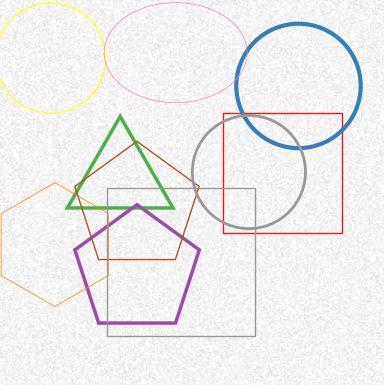[{"shape": "square", "thickness": 1, "radius": 0.78, "center": [0.734, 0.55]}, {"shape": "circle", "thickness": 3, "radius": 0.81, "center": [0.775, 0.777]}, {"shape": "triangle", "thickness": 2.5, "radius": 0.79, "center": [0.312, 0.539]}, {"shape": "pentagon", "thickness": 2.5, "radius": 0.85, "center": [0.356, 0.298]}, {"shape": "hexagon", "thickness": 0.5, "radius": 0.8, "center": [0.142, 0.365]}, {"shape": "circle", "thickness": 1, "radius": 0.72, "center": [0.132, 0.849]}, {"shape": "pentagon", "thickness": 1, "radius": 0.85, "center": [0.356, 0.463]}, {"shape": "oval", "thickness": 0.5, "radius": 0.93, "center": [0.456, 0.863]}, {"shape": "circle", "thickness": 2, "radius": 0.73, "center": [0.646, 0.553]}, {"shape": "square", "thickness": 1, "radius": 0.96, "center": [0.47, 0.319]}]